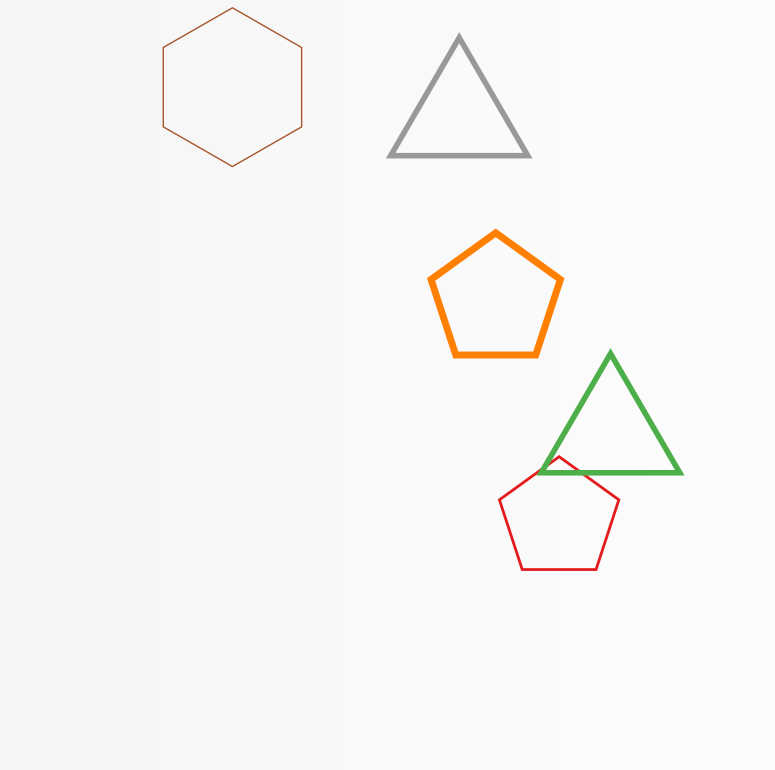[{"shape": "pentagon", "thickness": 1, "radius": 0.41, "center": [0.721, 0.326]}, {"shape": "triangle", "thickness": 2, "radius": 0.52, "center": [0.788, 0.438]}, {"shape": "pentagon", "thickness": 2.5, "radius": 0.44, "center": [0.64, 0.61]}, {"shape": "hexagon", "thickness": 0.5, "radius": 0.52, "center": [0.3, 0.887]}, {"shape": "triangle", "thickness": 2, "radius": 0.51, "center": [0.593, 0.849]}]